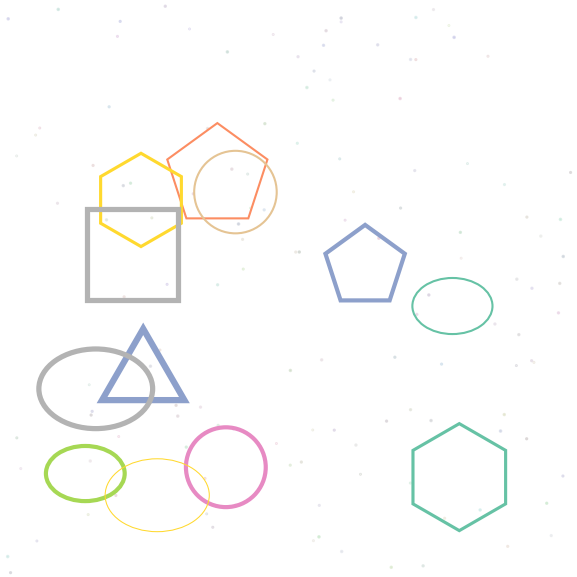[{"shape": "hexagon", "thickness": 1.5, "radius": 0.46, "center": [0.795, 0.173]}, {"shape": "oval", "thickness": 1, "radius": 0.35, "center": [0.783, 0.469]}, {"shape": "pentagon", "thickness": 1, "radius": 0.46, "center": [0.376, 0.695]}, {"shape": "triangle", "thickness": 3, "radius": 0.41, "center": [0.248, 0.347]}, {"shape": "pentagon", "thickness": 2, "radius": 0.36, "center": [0.632, 0.537]}, {"shape": "circle", "thickness": 2, "radius": 0.35, "center": [0.391, 0.19]}, {"shape": "oval", "thickness": 2, "radius": 0.34, "center": [0.148, 0.179]}, {"shape": "hexagon", "thickness": 1.5, "radius": 0.4, "center": [0.244, 0.653]}, {"shape": "oval", "thickness": 0.5, "radius": 0.45, "center": [0.272, 0.142]}, {"shape": "circle", "thickness": 1, "radius": 0.36, "center": [0.408, 0.667]}, {"shape": "oval", "thickness": 2.5, "radius": 0.49, "center": [0.166, 0.326]}, {"shape": "square", "thickness": 2.5, "radius": 0.4, "center": [0.23, 0.559]}]